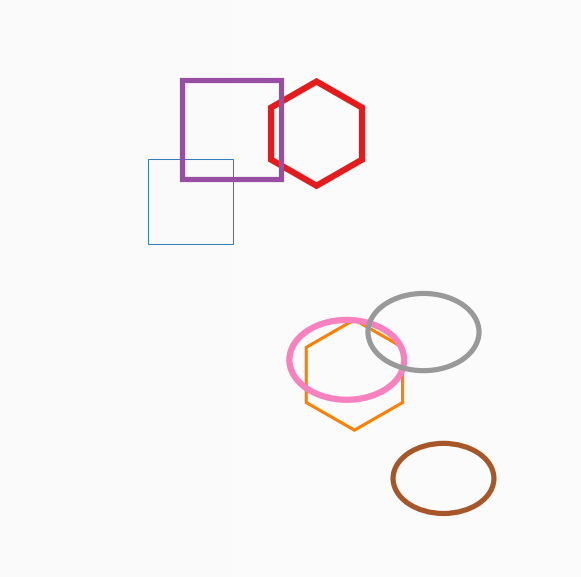[{"shape": "hexagon", "thickness": 3, "radius": 0.45, "center": [0.545, 0.768]}, {"shape": "square", "thickness": 0.5, "radius": 0.37, "center": [0.328, 0.65]}, {"shape": "square", "thickness": 2.5, "radius": 0.42, "center": [0.398, 0.775]}, {"shape": "hexagon", "thickness": 1.5, "radius": 0.48, "center": [0.61, 0.35]}, {"shape": "oval", "thickness": 2.5, "radius": 0.43, "center": [0.763, 0.171]}, {"shape": "oval", "thickness": 3, "radius": 0.49, "center": [0.597, 0.376]}, {"shape": "oval", "thickness": 2.5, "radius": 0.48, "center": [0.729, 0.424]}]